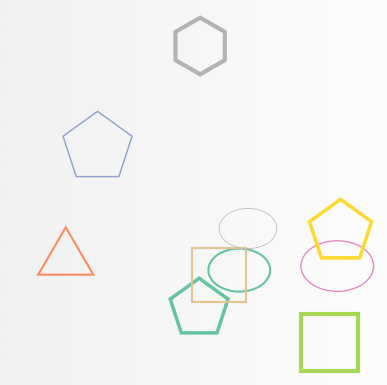[{"shape": "pentagon", "thickness": 2.5, "radius": 0.39, "center": [0.514, 0.199]}, {"shape": "oval", "thickness": 1.5, "radius": 0.4, "center": [0.617, 0.298]}, {"shape": "triangle", "thickness": 1.5, "radius": 0.41, "center": [0.17, 0.328]}, {"shape": "pentagon", "thickness": 1, "radius": 0.47, "center": [0.252, 0.617]}, {"shape": "oval", "thickness": 1, "radius": 0.47, "center": [0.87, 0.309]}, {"shape": "square", "thickness": 3, "radius": 0.37, "center": [0.85, 0.111]}, {"shape": "pentagon", "thickness": 2.5, "radius": 0.42, "center": [0.879, 0.398]}, {"shape": "square", "thickness": 1.5, "radius": 0.35, "center": [0.565, 0.285]}, {"shape": "oval", "thickness": 0.5, "radius": 0.37, "center": [0.64, 0.407]}, {"shape": "hexagon", "thickness": 3, "radius": 0.37, "center": [0.516, 0.881]}]